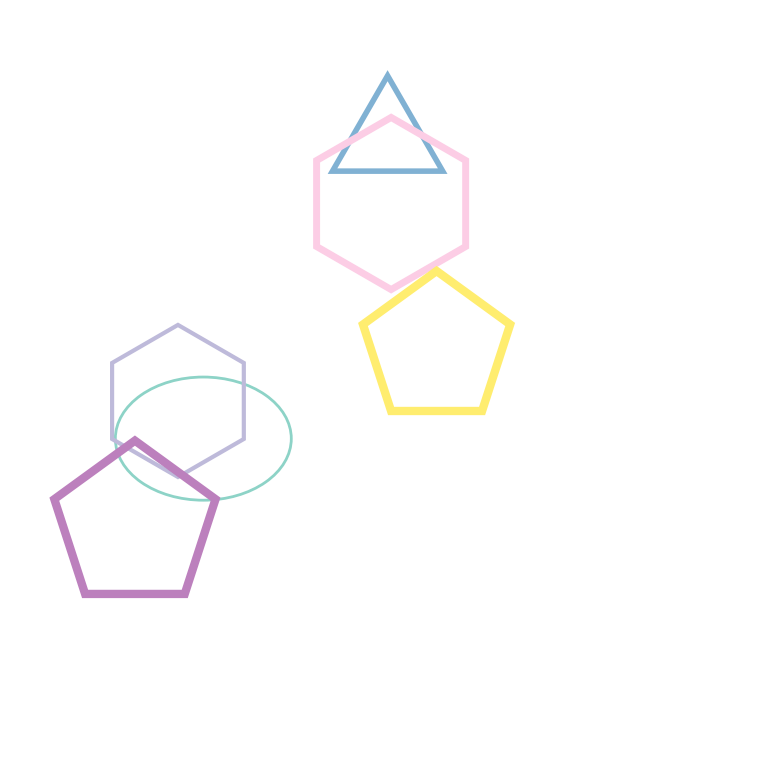[{"shape": "oval", "thickness": 1, "radius": 0.57, "center": [0.264, 0.43]}, {"shape": "hexagon", "thickness": 1.5, "radius": 0.49, "center": [0.231, 0.479]}, {"shape": "triangle", "thickness": 2, "radius": 0.41, "center": [0.503, 0.819]}, {"shape": "hexagon", "thickness": 2.5, "radius": 0.56, "center": [0.508, 0.736]}, {"shape": "pentagon", "thickness": 3, "radius": 0.55, "center": [0.175, 0.318]}, {"shape": "pentagon", "thickness": 3, "radius": 0.5, "center": [0.567, 0.548]}]